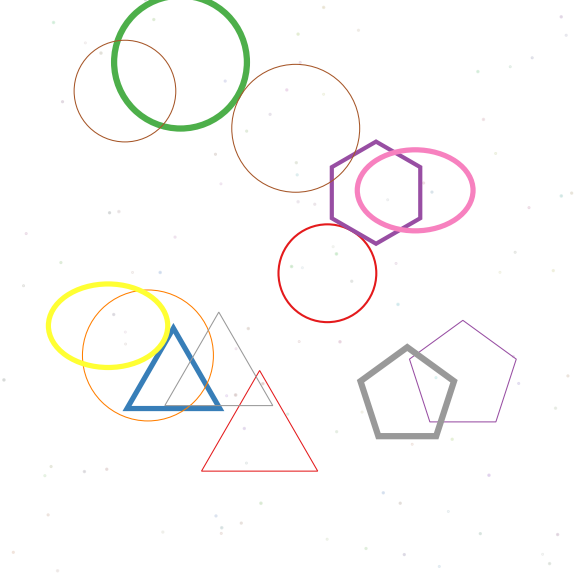[{"shape": "triangle", "thickness": 0.5, "radius": 0.58, "center": [0.45, 0.241]}, {"shape": "circle", "thickness": 1, "radius": 0.42, "center": [0.567, 0.526]}, {"shape": "triangle", "thickness": 2.5, "radius": 0.46, "center": [0.3, 0.338]}, {"shape": "circle", "thickness": 3, "radius": 0.57, "center": [0.313, 0.892]}, {"shape": "pentagon", "thickness": 0.5, "radius": 0.49, "center": [0.801, 0.347]}, {"shape": "hexagon", "thickness": 2, "radius": 0.44, "center": [0.651, 0.665]}, {"shape": "circle", "thickness": 0.5, "radius": 0.57, "center": [0.256, 0.384]}, {"shape": "oval", "thickness": 2.5, "radius": 0.52, "center": [0.187, 0.435]}, {"shape": "circle", "thickness": 0.5, "radius": 0.44, "center": [0.216, 0.841]}, {"shape": "circle", "thickness": 0.5, "radius": 0.55, "center": [0.512, 0.777]}, {"shape": "oval", "thickness": 2.5, "radius": 0.5, "center": [0.719, 0.67]}, {"shape": "pentagon", "thickness": 3, "radius": 0.43, "center": [0.705, 0.313]}, {"shape": "triangle", "thickness": 0.5, "radius": 0.54, "center": [0.379, 0.351]}]